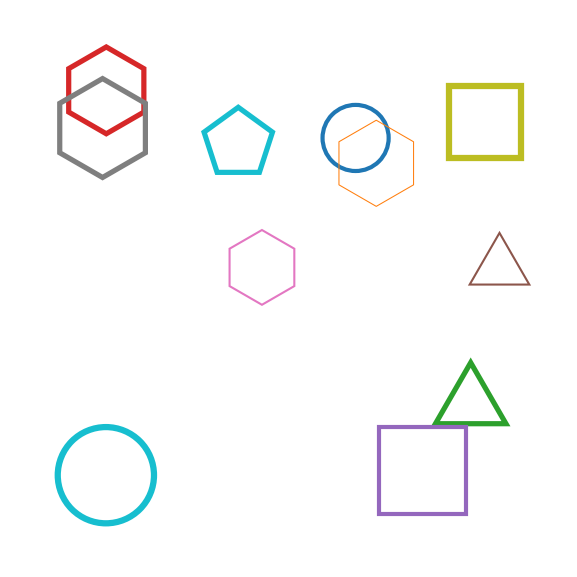[{"shape": "circle", "thickness": 2, "radius": 0.29, "center": [0.616, 0.76]}, {"shape": "hexagon", "thickness": 0.5, "radius": 0.37, "center": [0.652, 0.716]}, {"shape": "triangle", "thickness": 2.5, "radius": 0.35, "center": [0.815, 0.301]}, {"shape": "hexagon", "thickness": 2.5, "radius": 0.38, "center": [0.184, 0.843]}, {"shape": "square", "thickness": 2, "radius": 0.38, "center": [0.732, 0.185]}, {"shape": "triangle", "thickness": 1, "radius": 0.3, "center": [0.865, 0.536]}, {"shape": "hexagon", "thickness": 1, "radius": 0.32, "center": [0.454, 0.536]}, {"shape": "hexagon", "thickness": 2.5, "radius": 0.43, "center": [0.178, 0.777]}, {"shape": "square", "thickness": 3, "radius": 0.31, "center": [0.84, 0.789]}, {"shape": "circle", "thickness": 3, "radius": 0.42, "center": [0.183, 0.176]}, {"shape": "pentagon", "thickness": 2.5, "radius": 0.31, "center": [0.413, 0.751]}]